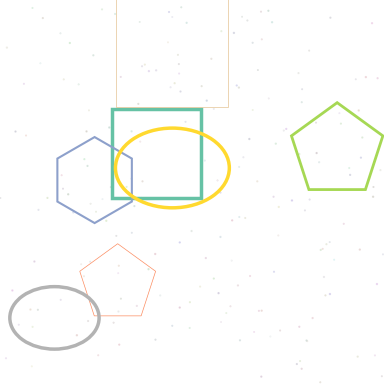[{"shape": "square", "thickness": 2.5, "radius": 0.57, "center": [0.406, 0.602]}, {"shape": "pentagon", "thickness": 0.5, "radius": 0.52, "center": [0.306, 0.263]}, {"shape": "hexagon", "thickness": 1.5, "radius": 0.56, "center": [0.246, 0.532]}, {"shape": "pentagon", "thickness": 2, "radius": 0.62, "center": [0.876, 0.609]}, {"shape": "oval", "thickness": 2.5, "radius": 0.74, "center": [0.448, 0.564]}, {"shape": "square", "thickness": 0.5, "radius": 0.73, "center": [0.447, 0.867]}, {"shape": "oval", "thickness": 2.5, "radius": 0.58, "center": [0.141, 0.174]}]